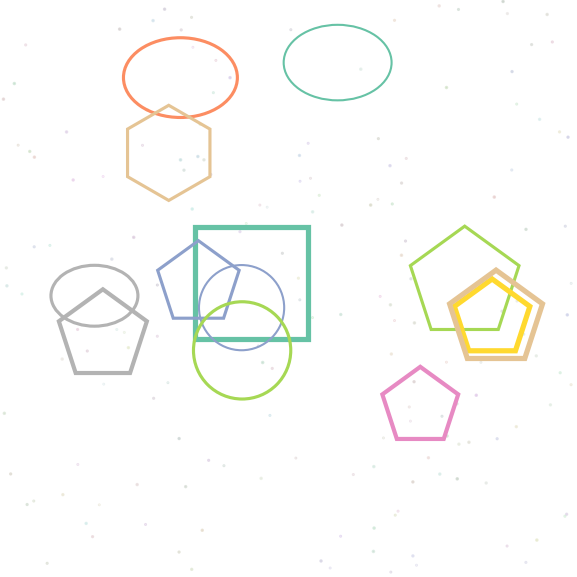[{"shape": "oval", "thickness": 1, "radius": 0.47, "center": [0.585, 0.891]}, {"shape": "square", "thickness": 2.5, "radius": 0.49, "center": [0.436, 0.509]}, {"shape": "oval", "thickness": 1.5, "radius": 0.49, "center": [0.312, 0.865]}, {"shape": "circle", "thickness": 1, "radius": 0.37, "center": [0.418, 0.466]}, {"shape": "pentagon", "thickness": 1.5, "radius": 0.37, "center": [0.344, 0.508]}, {"shape": "pentagon", "thickness": 2, "radius": 0.35, "center": [0.728, 0.295]}, {"shape": "pentagon", "thickness": 1.5, "radius": 0.49, "center": [0.805, 0.509]}, {"shape": "circle", "thickness": 1.5, "radius": 0.42, "center": [0.419, 0.392]}, {"shape": "pentagon", "thickness": 2.5, "radius": 0.34, "center": [0.852, 0.447]}, {"shape": "hexagon", "thickness": 1.5, "radius": 0.41, "center": [0.292, 0.734]}, {"shape": "pentagon", "thickness": 2.5, "radius": 0.42, "center": [0.859, 0.447]}, {"shape": "pentagon", "thickness": 2, "radius": 0.4, "center": [0.178, 0.418]}, {"shape": "oval", "thickness": 1.5, "radius": 0.38, "center": [0.164, 0.487]}]